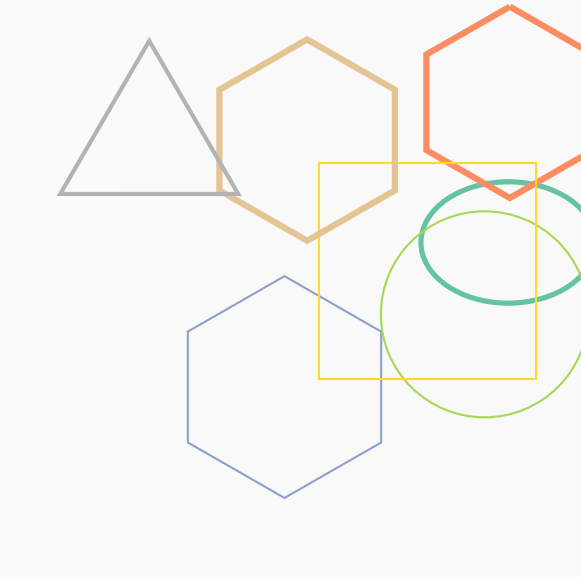[{"shape": "oval", "thickness": 2.5, "radius": 0.75, "center": [0.874, 0.579]}, {"shape": "hexagon", "thickness": 3, "radius": 0.83, "center": [0.877, 0.822]}, {"shape": "hexagon", "thickness": 1, "radius": 0.96, "center": [0.489, 0.329]}, {"shape": "circle", "thickness": 1, "radius": 0.89, "center": [0.834, 0.455]}, {"shape": "square", "thickness": 1, "radius": 0.94, "center": [0.735, 0.529]}, {"shape": "hexagon", "thickness": 3, "radius": 0.87, "center": [0.528, 0.757]}, {"shape": "triangle", "thickness": 2, "radius": 0.88, "center": [0.257, 0.752]}]